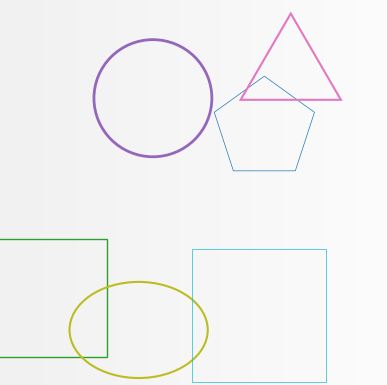[{"shape": "pentagon", "thickness": 0.5, "radius": 0.68, "center": [0.682, 0.666]}, {"shape": "square", "thickness": 1, "radius": 0.76, "center": [0.123, 0.226]}, {"shape": "circle", "thickness": 2, "radius": 0.76, "center": [0.395, 0.745]}, {"shape": "triangle", "thickness": 1.5, "radius": 0.75, "center": [0.75, 0.815]}, {"shape": "oval", "thickness": 1.5, "radius": 0.89, "center": [0.358, 0.143]}, {"shape": "square", "thickness": 0.5, "radius": 0.86, "center": [0.668, 0.18]}]